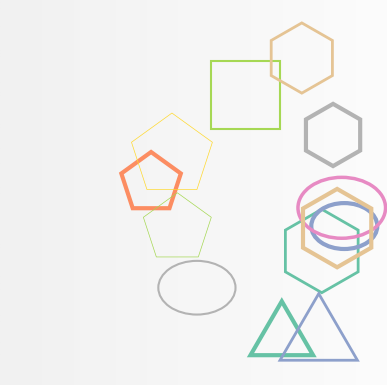[{"shape": "triangle", "thickness": 3, "radius": 0.47, "center": [0.727, 0.124]}, {"shape": "hexagon", "thickness": 2, "radius": 0.54, "center": [0.83, 0.348]}, {"shape": "pentagon", "thickness": 3, "radius": 0.4, "center": [0.39, 0.524]}, {"shape": "oval", "thickness": 3, "radius": 0.43, "center": [0.889, 0.413]}, {"shape": "triangle", "thickness": 2, "radius": 0.58, "center": [0.823, 0.122]}, {"shape": "oval", "thickness": 2.5, "radius": 0.56, "center": [0.882, 0.46]}, {"shape": "pentagon", "thickness": 0.5, "radius": 0.46, "center": [0.458, 0.407]}, {"shape": "square", "thickness": 1.5, "radius": 0.44, "center": [0.633, 0.753]}, {"shape": "pentagon", "thickness": 0.5, "radius": 0.55, "center": [0.444, 0.597]}, {"shape": "hexagon", "thickness": 2, "radius": 0.46, "center": [0.779, 0.849]}, {"shape": "hexagon", "thickness": 3, "radius": 0.51, "center": [0.87, 0.408]}, {"shape": "hexagon", "thickness": 3, "radius": 0.4, "center": [0.86, 0.649]}, {"shape": "oval", "thickness": 1.5, "radius": 0.5, "center": [0.508, 0.253]}]